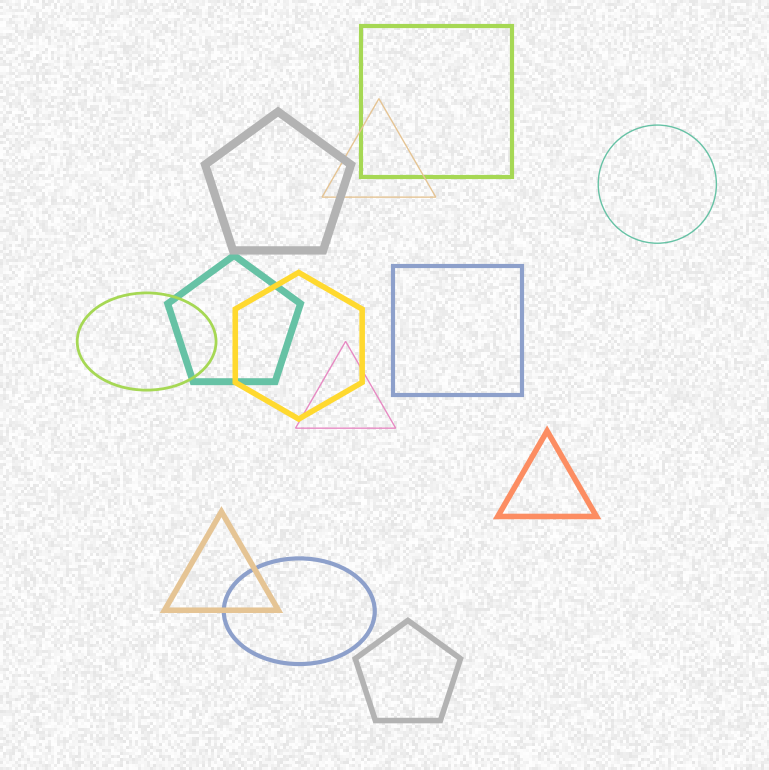[{"shape": "circle", "thickness": 0.5, "radius": 0.38, "center": [0.854, 0.761]}, {"shape": "pentagon", "thickness": 2.5, "radius": 0.45, "center": [0.304, 0.578]}, {"shape": "triangle", "thickness": 2, "radius": 0.37, "center": [0.711, 0.366]}, {"shape": "square", "thickness": 1.5, "radius": 0.42, "center": [0.595, 0.571]}, {"shape": "oval", "thickness": 1.5, "radius": 0.49, "center": [0.389, 0.206]}, {"shape": "triangle", "thickness": 0.5, "radius": 0.38, "center": [0.449, 0.482]}, {"shape": "oval", "thickness": 1, "radius": 0.45, "center": [0.19, 0.556]}, {"shape": "square", "thickness": 1.5, "radius": 0.49, "center": [0.567, 0.868]}, {"shape": "hexagon", "thickness": 2, "radius": 0.48, "center": [0.388, 0.551]}, {"shape": "triangle", "thickness": 0.5, "radius": 0.43, "center": [0.492, 0.787]}, {"shape": "triangle", "thickness": 2, "radius": 0.43, "center": [0.288, 0.25]}, {"shape": "pentagon", "thickness": 3, "radius": 0.5, "center": [0.361, 0.755]}, {"shape": "pentagon", "thickness": 2, "radius": 0.36, "center": [0.53, 0.122]}]